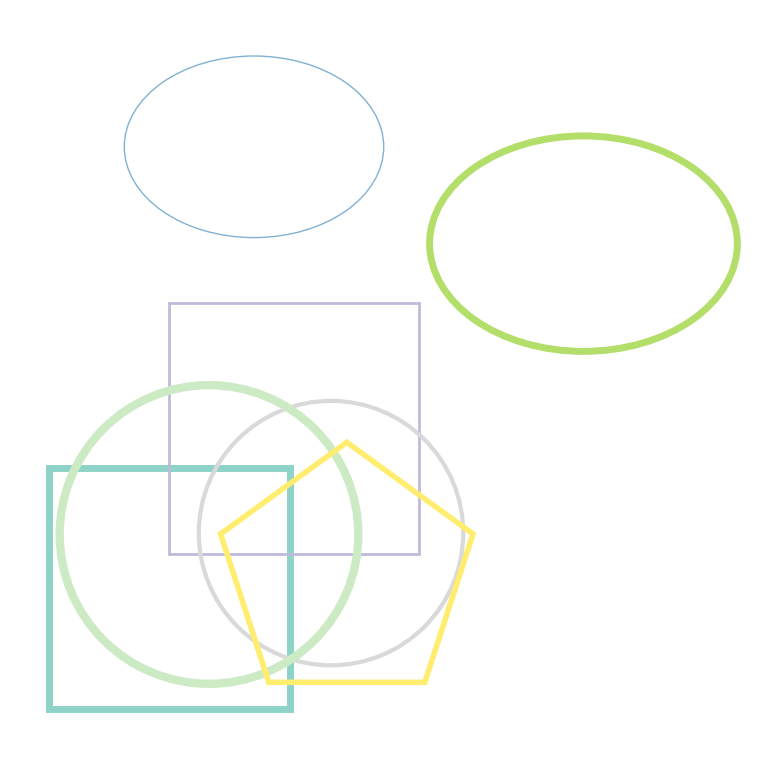[{"shape": "square", "thickness": 2.5, "radius": 0.78, "center": [0.22, 0.236]}, {"shape": "square", "thickness": 1, "radius": 0.81, "center": [0.382, 0.443]}, {"shape": "oval", "thickness": 0.5, "radius": 0.84, "center": [0.33, 0.809]}, {"shape": "oval", "thickness": 2.5, "radius": 1.0, "center": [0.758, 0.684]}, {"shape": "circle", "thickness": 1.5, "radius": 0.86, "center": [0.43, 0.308]}, {"shape": "circle", "thickness": 3, "radius": 0.97, "center": [0.271, 0.306]}, {"shape": "pentagon", "thickness": 2, "radius": 0.86, "center": [0.45, 0.253]}]